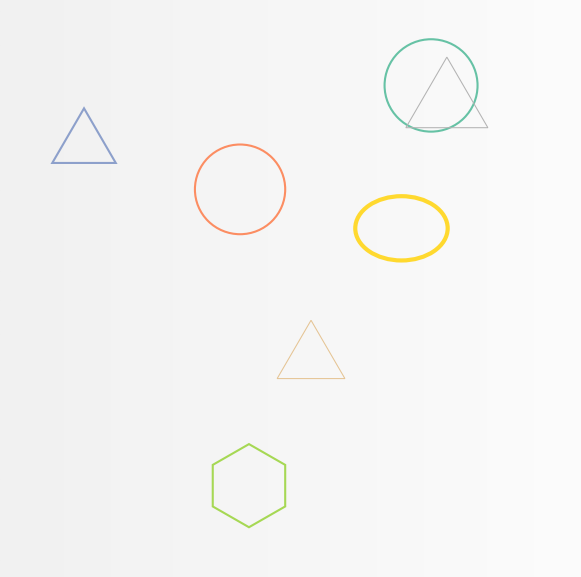[{"shape": "circle", "thickness": 1, "radius": 0.4, "center": [0.742, 0.851]}, {"shape": "circle", "thickness": 1, "radius": 0.39, "center": [0.413, 0.671]}, {"shape": "triangle", "thickness": 1, "radius": 0.32, "center": [0.145, 0.748]}, {"shape": "hexagon", "thickness": 1, "radius": 0.36, "center": [0.428, 0.158]}, {"shape": "oval", "thickness": 2, "radius": 0.4, "center": [0.691, 0.604]}, {"shape": "triangle", "thickness": 0.5, "radius": 0.34, "center": [0.535, 0.377]}, {"shape": "triangle", "thickness": 0.5, "radius": 0.41, "center": [0.769, 0.819]}]